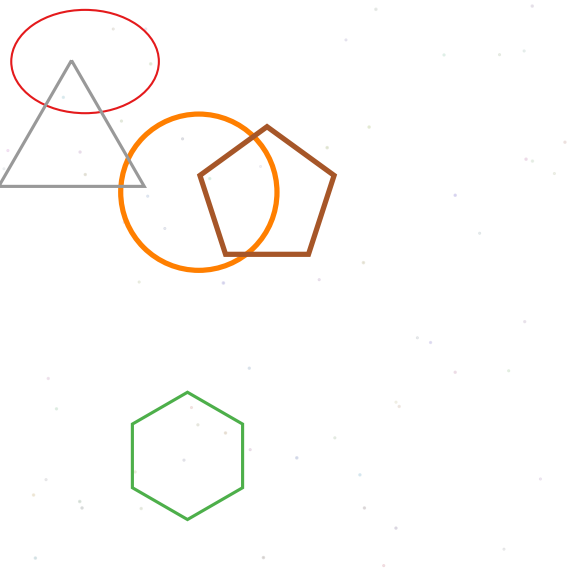[{"shape": "oval", "thickness": 1, "radius": 0.64, "center": [0.147, 0.893]}, {"shape": "hexagon", "thickness": 1.5, "radius": 0.55, "center": [0.325, 0.21]}, {"shape": "circle", "thickness": 2.5, "radius": 0.68, "center": [0.344, 0.666]}, {"shape": "pentagon", "thickness": 2.5, "radius": 0.61, "center": [0.462, 0.658]}, {"shape": "triangle", "thickness": 1.5, "radius": 0.73, "center": [0.124, 0.749]}]